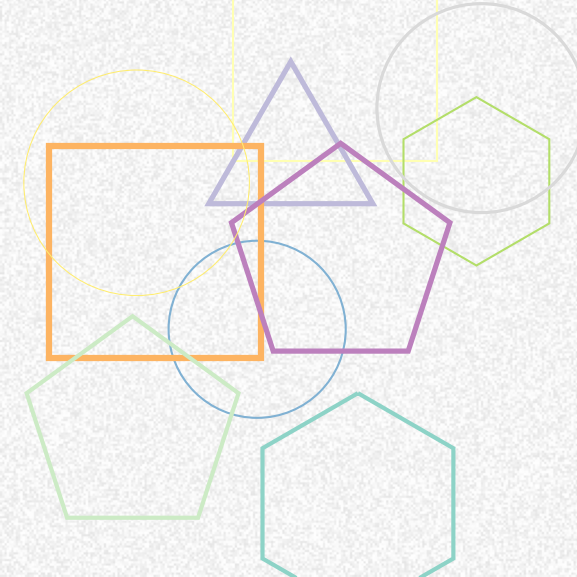[{"shape": "hexagon", "thickness": 2, "radius": 0.95, "center": [0.62, 0.127]}, {"shape": "square", "thickness": 1, "radius": 0.88, "center": [0.58, 0.897]}, {"shape": "triangle", "thickness": 2.5, "radius": 0.82, "center": [0.504, 0.728]}, {"shape": "circle", "thickness": 1, "radius": 0.77, "center": [0.445, 0.429]}, {"shape": "square", "thickness": 3, "radius": 0.92, "center": [0.268, 0.563]}, {"shape": "hexagon", "thickness": 1, "radius": 0.73, "center": [0.825, 0.685]}, {"shape": "circle", "thickness": 1.5, "radius": 0.9, "center": [0.834, 0.812]}, {"shape": "pentagon", "thickness": 2.5, "radius": 0.99, "center": [0.59, 0.552]}, {"shape": "pentagon", "thickness": 2, "radius": 0.96, "center": [0.23, 0.259]}, {"shape": "circle", "thickness": 0.5, "radius": 0.98, "center": [0.237, 0.683]}]